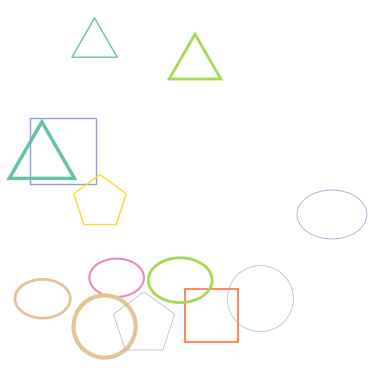[{"shape": "triangle", "thickness": 2.5, "radius": 0.49, "center": [0.109, 0.586]}, {"shape": "triangle", "thickness": 1, "radius": 0.34, "center": [0.246, 0.885]}, {"shape": "square", "thickness": 1.5, "radius": 0.34, "center": [0.548, 0.181]}, {"shape": "square", "thickness": 1, "radius": 0.43, "center": [0.164, 0.608]}, {"shape": "oval", "thickness": 0.5, "radius": 0.45, "center": [0.862, 0.443]}, {"shape": "oval", "thickness": 1.5, "radius": 0.35, "center": [0.303, 0.279]}, {"shape": "triangle", "thickness": 2, "radius": 0.39, "center": [0.507, 0.834]}, {"shape": "oval", "thickness": 2, "radius": 0.42, "center": [0.468, 0.272]}, {"shape": "pentagon", "thickness": 1, "radius": 0.36, "center": [0.26, 0.475]}, {"shape": "circle", "thickness": 3, "radius": 0.4, "center": [0.272, 0.152]}, {"shape": "oval", "thickness": 2, "radius": 0.36, "center": [0.111, 0.224]}, {"shape": "pentagon", "thickness": 0.5, "radius": 0.42, "center": [0.374, 0.158]}, {"shape": "circle", "thickness": 0.5, "radius": 0.43, "center": [0.676, 0.224]}]